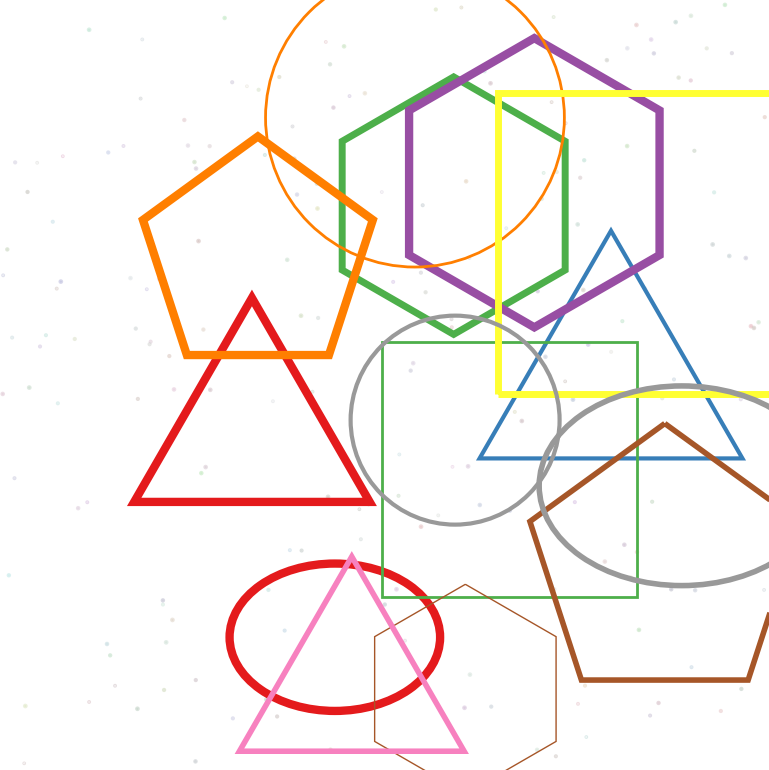[{"shape": "oval", "thickness": 3, "radius": 0.68, "center": [0.435, 0.172]}, {"shape": "triangle", "thickness": 3, "radius": 0.88, "center": [0.327, 0.436]}, {"shape": "triangle", "thickness": 1.5, "radius": 0.99, "center": [0.794, 0.503]}, {"shape": "hexagon", "thickness": 2.5, "radius": 0.84, "center": [0.589, 0.733]}, {"shape": "square", "thickness": 1, "radius": 0.83, "center": [0.661, 0.39]}, {"shape": "hexagon", "thickness": 3, "radius": 0.94, "center": [0.694, 0.763]}, {"shape": "pentagon", "thickness": 3, "radius": 0.78, "center": [0.335, 0.666]}, {"shape": "circle", "thickness": 1, "radius": 0.97, "center": [0.539, 0.847]}, {"shape": "square", "thickness": 2.5, "radius": 0.98, "center": [0.841, 0.684]}, {"shape": "pentagon", "thickness": 2, "radius": 0.92, "center": [0.863, 0.266]}, {"shape": "hexagon", "thickness": 0.5, "radius": 0.68, "center": [0.604, 0.105]}, {"shape": "triangle", "thickness": 2, "radius": 0.84, "center": [0.457, 0.109]}, {"shape": "oval", "thickness": 2, "radius": 0.93, "center": [0.885, 0.369]}, {"shape": "circle", "thickness": 1.5, "radius": 0.68, "center": [0.591, 0.454]}]